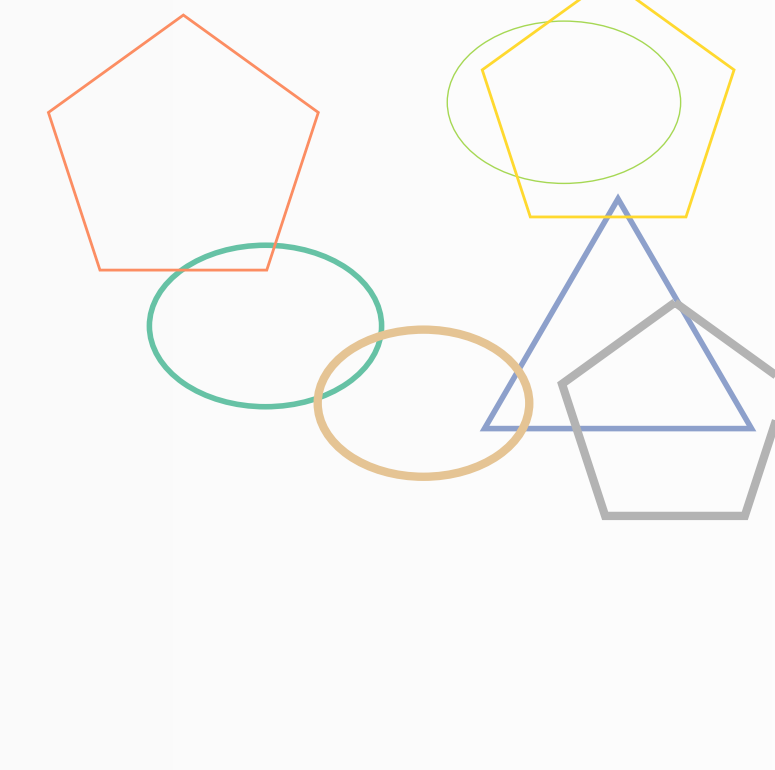[{"shape": "oval", "thickness": 2, "radius": 0.75, "center": [0.343, 0.577]}, {"shape": "pentagon", "thickness": 1, "radius": 0.92, "center": [0.237, 0.797]}, {"shape": "triangle", "thickness": 2, "radius": 0.99, "center": [0.797, 0.543]}, {"shape": "oval", "thickness": 0.5, "radius": 0.75, "center": [0.728, 0.867]}, {"shape": "pentagon", "thickness": 1, "radius": 0.85, "center": [0.785, 0.856]}, {"shape": "oval", "thickness": 3, "radius": 0.68, "center": [0.546, 0.476]}, {"shape": "pentagon", "thickness": 3, "radius": 0.77, "center": [0.871, 0.454]}]